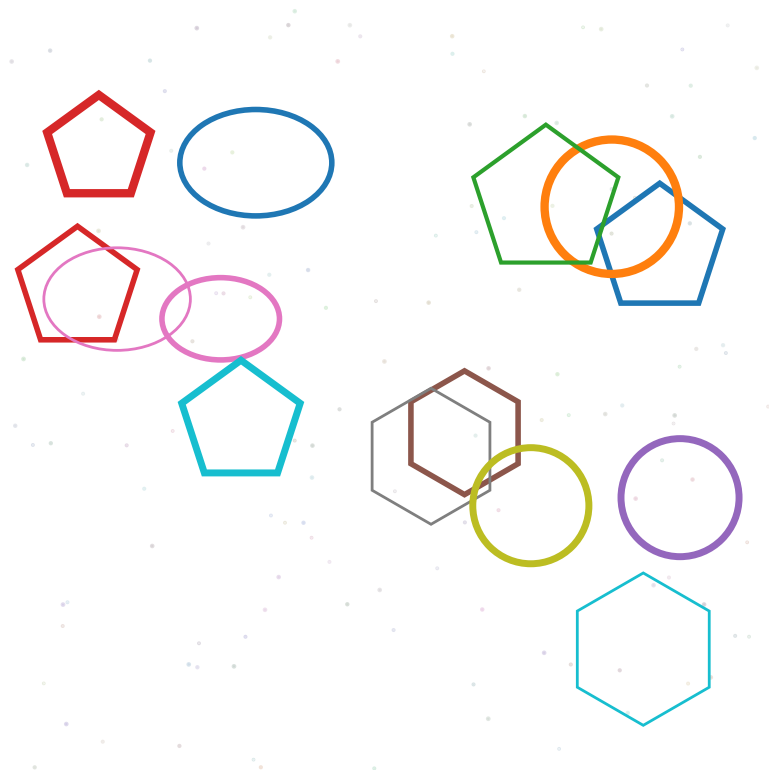[{"shape": "oval", "thickness": 2, "radius": 0.49, "center": [0.332, 0.789]}, {"shape": "pentagon", "thickness": 2, "radius": 0.43, "center": [0.857, 0.676]}, {"shape": "circle", "thickness": 3, "radius": 0.44, "center": [0.795, 0.732]}, {"shape": "pentagon", "thickness": 1.5, "radius": 0.49, "center": [0.709, 0.739]}, {"shape": "pentagon", "thickness": 2, "radius": 0.41, "center": [0.101, 0.625]}, {"shape": "pentagon", "thickness": 3, "radius": 0.35, "center": [0.128, 0.806]}, {"shape": "circle", "thickness": 2.5, "radius": 0.38, "center": [0.883, 0.354]}, {"shape": "hexagon", "thickness": 2, "radius": 0.4, "center": [0.603, 0.438]}, {"shape": "oval", "thickness": 1, "radius": 0.48, "center": [0.152, 0.612]}, {"shape": "oval", "thickness": 2, "radius": 0.38, "center": [0.287, 0.586]}, {"shape": "hexagon", "thickness": 1, "radius": 0.44, "center": [0.56, 0.407]}, {"shape": "circle", "thickness": 2.5, "radius": 0.38, "center": [0.689, 0.343]}, {"shape": "pentagon", "thickness": 2.5, "radius": 0.4, "center": [0.313, 0.451]}, {"shape": "hexagon", "thickness": 1, "radius": 0.49, "center": [0.835, 0.157]}]